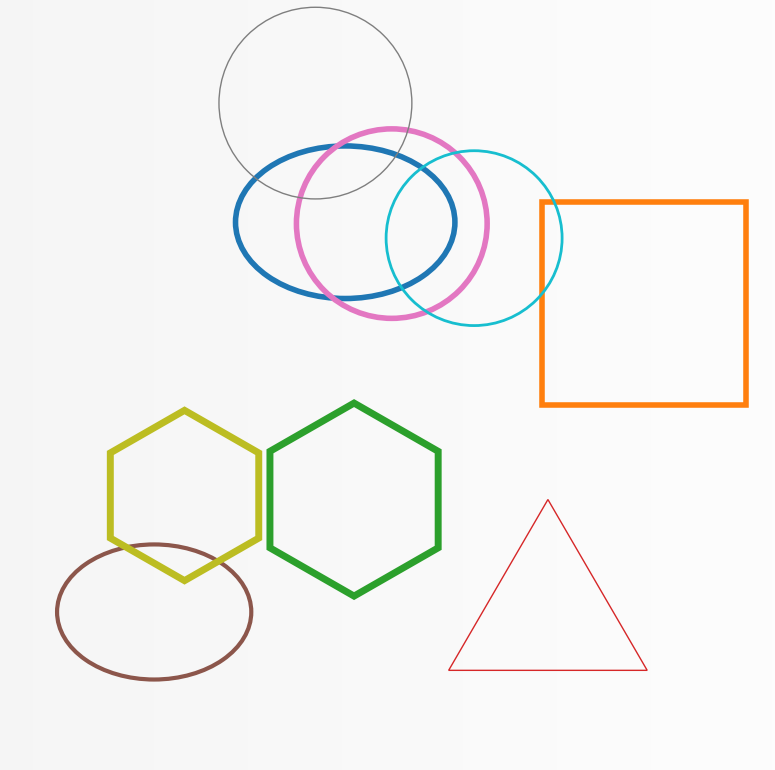[{"shape": "oval", "thickness": 2, "radius": 0.71, "center": [0.445, 0.711]}, {"shape": "square", "thickness": 2, "radius": 0.66, "center": [0.831, 0.606]}, {"shape": "hexagon", "thickness": 2.5, "radius": 0.63, "center": [0.457, 0.351]}, {"shape": "triangle", "thickness": 0.5, "radius": 0.74, "center": [0.707, 0.203]}, {"shape": "oval", "thickness": 1.5, "radius": 0.63, "center": [0.199, 0.205]}, {"shape": "circle", "thickness": 2, "radius": 0.62, "center": [0.506, 0.71]}, {"shape": "circle", "thickness": 0.5, "radius": 0.62, "center": [0.407, 0.866]}, {"shape": "hexagon", "thickness": 2.5, "radius": 0.55, "center": [0.238, 0.356]}, {"shape": "circle", "thickness": 1, "radius": 0.57, "center": [0.612, 0.691]}]